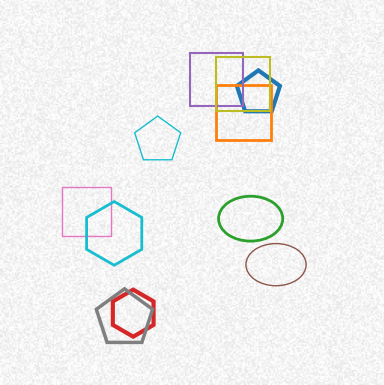[{"shape": "pentagon", "thickness": 3, "radius": 0.29, "center": [0.671, 0.759]}, {"shape": "square", "thickness": 2, "radius": 0.35, "center": [0.632, 0.708]}, {"shape": "oval", "thickness": 2, "radius": 0.42, "center": [0.651, 0.432]}, {"shape": "hexagon", "thickness": 3, "radius": 0.31, "center": [0.346, 0.187]}, {"shape": "square", "thickness": 1.5, "radius": 0.34, "center": [0.562, 0.794]}, {"shape": "oval", "thickness": 1, "radius": 0.39, "center": [0.717, 0.313]}, {"shape": "square", "thickness": 1, "radius": 0.31, "center": [0.225, 0.451]}, {"shape": "pentagon", "thickness": 2.5, "radius": 0.38, "center": [0.323, 0.173]}, {"shape": "square", "thickness": 1.5, "radius": 0.35, "center": [0.632, 0.783]}, {"shape": "pentagon", "thickness": 1, "radius": 0.31, "center": [0.41, 0.636]}, {"shape": "hexagon", "thickness": 2, "radius": 0.41, "center": [0.297, 0.394]}]